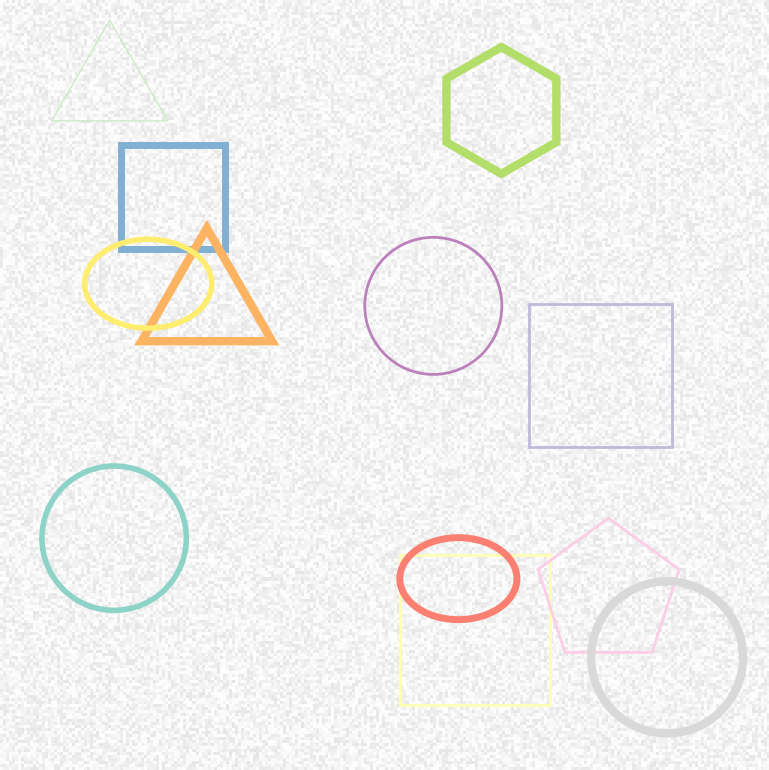[{"shape": "circle", "thickness": 2, "radius": 0.47, "center": [0.148, 0.301]}, {"shape": "square", "thickness": 1, "radius": 0.49, "center": [0.616, 0.182]}, {"shape": "square", "thickness": 1, "radius": 0.46, "center": [0.78, 0.512]}, {"shape": "oval", "thickness": 2.5, "radius": 0.38, "center": [0.595, 0.249]}, {"shape": "square", "thickness": 2.5, "radius": 0.34, "center": [0.224, 0.744]}, {"shape": "triangle", "thickness": 3, "radius": 0.49, "center": [0.269, 0.606]}, {"shape": "hexagon", "thickness": 3, "radius": 0.41, "center": [0.651, 0.857]}, {"shape": "pentagon", "thickness": 1, "radius": 0.48, "center": [0.79, 0.231]}, {"shape": "circle", "thickness": 3, "radius": 0.49, "center": [0.866, 0.146]}, {"shape": "circle", "thickness": 1, "radius": 0.45, "center": [0.563, 0.603]}, {"shape": "triangle", "thickness": 0.5, "radius": 0.44, "center": [0.142, 0.887]}, {"shape": "oval", "thickness": 2, "radius": 0.41, "center": [0.192, 0.632]}]